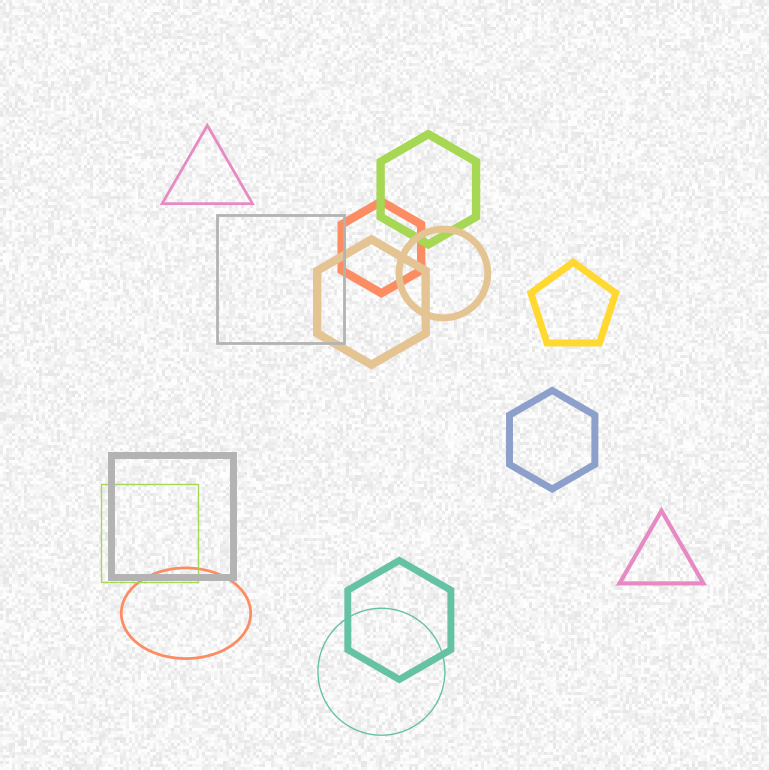[{"shape": "circle", "thickness": 0.5, "radius": 0.41, "center": [0.495, 0.128]}, {"shape": "hexagon", "thickness": 2.5, "radius": 0.39, "center": [0.519, 0.195]}, {"shape": "oval", "thickness": 1, "radius": 0.42, "center": [0.242, 0.204]}, {"shape": "hexagon", "thickness": 3, "radius": 0.3, "center": [0.495, 0.679]}, {"shape": "hexagon", "thickness": 2.5, "radius": 0.32, "center": [0.717, 0.429]}, {"shape": "triangle", "thickness": 1.5, "radius": 0.31, "center": [0.859, 0.274]}, {"shape": "triangle", "thickness": 1, "radius": 0.34, "center": [0.269, 0.769]}, {"shape": "square", "thickness": 0.5, "radius": 0.32, "center": [0.194, 0.308]}, {"shape": "hexagon", "thickness": 3, "radius": 0.36, "center": [0.556, 0.754]}, {"shape": "pentagon", "thickness": 2.5, "radius": 0.29, "center": [0.744, 0.601]}, {"shape": "hexagon", "thickness": 3, "radius": 0.41, "center": [0.482, 0.608]}, {"shape": "circle", "thickness": 2.5, "radius": 0.29, "center": [0.576, 0.645]}, {"shape": "square", "thickness": 2.5, "radius": 0.4, "center": [0.223, 0.33]}, {"shape": "square", "thickness": 1, "radius": 0.41, "center": [0.364, 0.638]}]